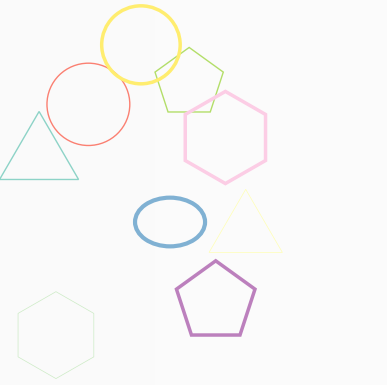[{"shape": "triangle", "thickness": 1, "radius": 0.59, "center": [0.101, 0.593]}, {"shape": "triangle", "thickness": 0.5, "radius": 0.55, "center": [0.634, 0.399]}, {"shape": "circle", "thickness": 1, "radius": 0.53, "center": [0.228, 0.729]}, {"shape": "oval", "thickness": 3, "radius": 0.45, "center": [0.439, 0.423]}, {"shape": "pentagon", "thickness": 1, "radius": 0.46, "center": [0.488, 0.784]}, {"shape": "hexagon", "thickness": 2.5, "radius": 0.6, "center": [0.582, 0.643]}, {"shape": "pentagon", "thickness": 2.5, "radius": 0.53, "center": [0.557, 0.216]}, {"shape": "hexagon", "thickness": 0.5, "radius": 0.56, "center": [0.144, 0.13]}, {"shape": "circle", "thickness": 2.5, "radius": 0.51, "center": [0.364, 0.884]}]